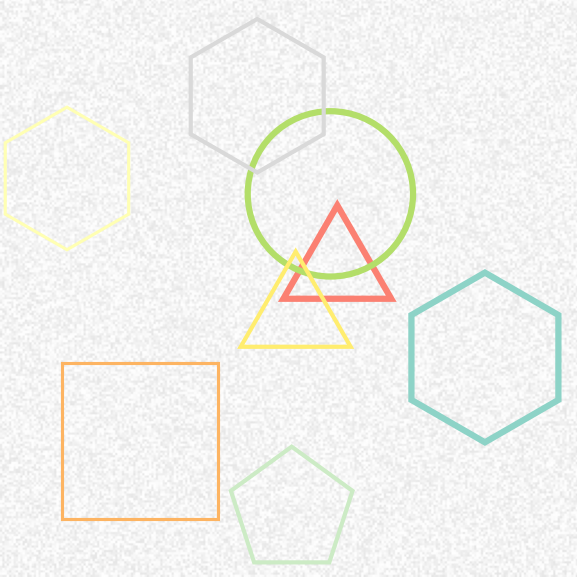[{"shape": "hexagon", "thickness": 3, "radius": 0.73, "center": [0.84, 0.38]}, {"shape": "hexagon", "thickness": 1.5, "radius": 0.62, "center": [0.116, 0.69]}, {"shape": "triangle", "thickness": 3, "radius": 0.54, "center": [0.584, 0.536]}, {"shape": "square", "thickness": 1.5, "radius": 0.68, "center": [0.242, 0.235]}, {"shape": "circle", "thickness": 3, "radius": 0.72, "center": [0.572, 0.663]}, {"shape": "hexagon", "thickness": 2, "radius": 0.66, "center": [0.445, 0.833]}, {"shape": "pentagon", "thickness": 2, "radius": 0.55, "center": [0.505, 0.115]}, {"shape": "triangle", "thickness": 2, "radius": 0.55, "center": [0.512, 0.454]}]